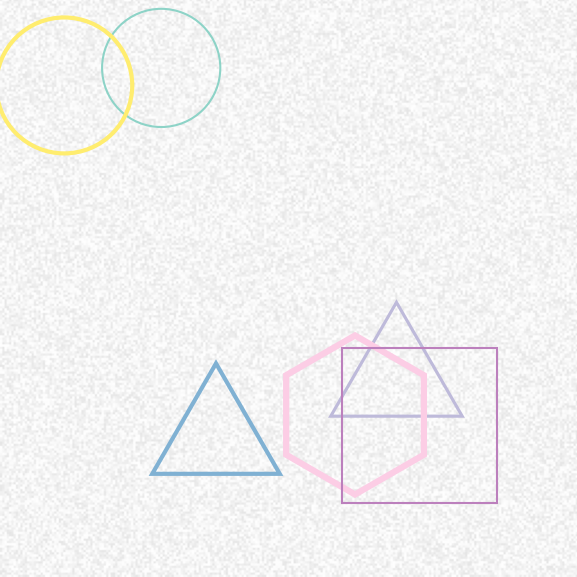[{"shape": "circle", "thickness": 1, "radius": 0.51, "center": [0.279, 0.882]}, {"shape": "triangle", "thickness": 1.5, "radius": 0.66, "center": [0.687, 0.344]}, {"shape": "triangle", "thickness": 2, "radius": 0.64, "center": [0.374, 0.242]}, {"shape": "hexagon", "thickness": 3, "radius": 0.69, "center": [0.615, 0.281]}, {"shape": "square", "thickness": 1, "radius": 0.67, "center": [0.726, 0.262]}, {"shape": "circle", "thickness": 2, "radius": 0.59, "center": [0.111, 0.851]}]